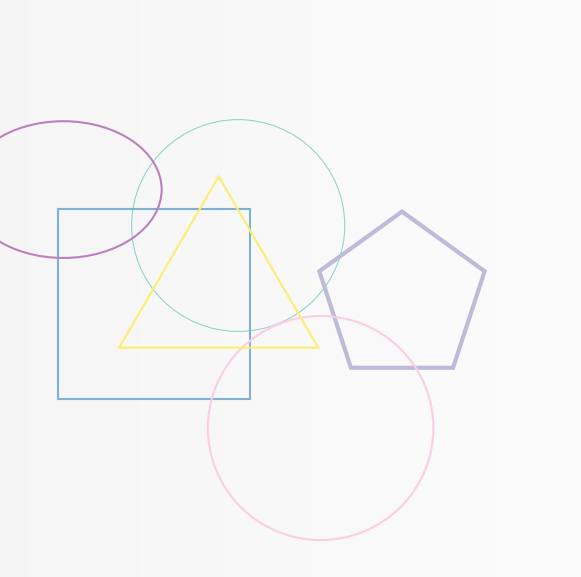[{"shape": "circle", "thickness": 0.5, "radius": 0.92, "center": [0.41, 0.609]}, {"shape": "pentagon", "thickness": 2, "radius": 0.75, "center": [0.692, 0.483]}, {"shape": "square", "thickness": 1, "radius": 0.82, "center": [0.265, 0.472]}, {"shape": "circle", "thickness": 1, "radius": 0.97, "center": [0.552, 0.258]}, {"shape": "oval", "thickness": 1, "radius": 0.85, "center": [0.109, 0.671]}, {"shape": "triangle", "thickness": 1, "radius": 0.99, "center": [0.376, 0.496]}]